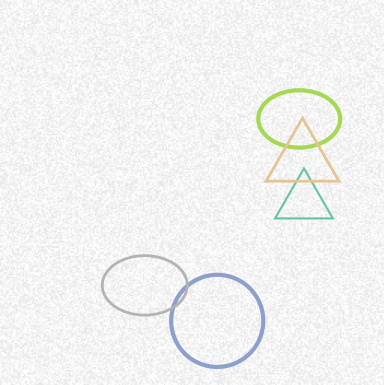[{"shape": "triangle", "thickness": 1.5, "radius": 0.43, "center": [0.789, 0.476]}, {"shape": "circle", "thickness": 3, "radius": 0.6, "center": [0.564, 0.167]}, {"shape": "oval", "thickness": 3, "radius": 0.53, "center": [0.777, 0.691]}, {"shape": "triangle", "thickness": 2, "radius": 0.55, "center": [0.786, 0.584]}, {"shape": "oval", "thickness": 2, "radius": 0.55, "center": [0.376, 0.259]}]